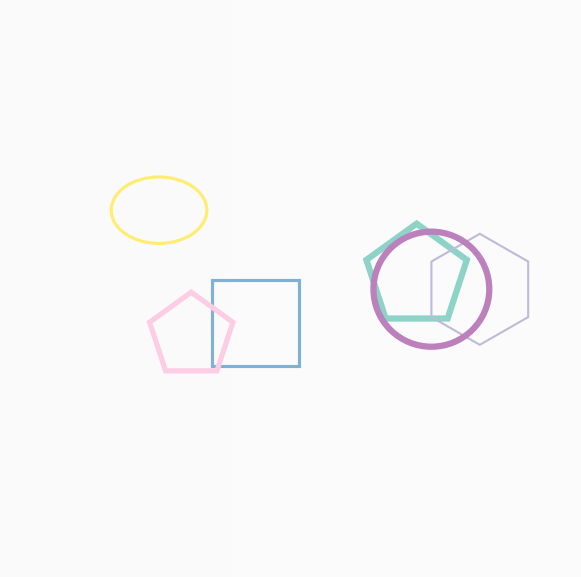[{"shape": "pentagon", "thickness": 3, "radius": 0.45, "center": [0.717, 0.521]}, {"shape": "hexagon", "thickness": 1, "radius": 0.48, "center": [0.825, 0.498]}, {"shape": "square", "thickness": 1.5, "radius": 0.37, "center": [0.44, 0.44]}, {"shape": "pentagon", "thickness": 2.5, "radius": 0.38, "center": [0.329, 0.418]}, {"shape": "circle", "thickness": 3, "radius": 0.5, "center": [0.742, 0.498]}, {"shape": "oval", "thickness": 1.5, "radius": 0.41, "center": [0.274, 0.635]}]